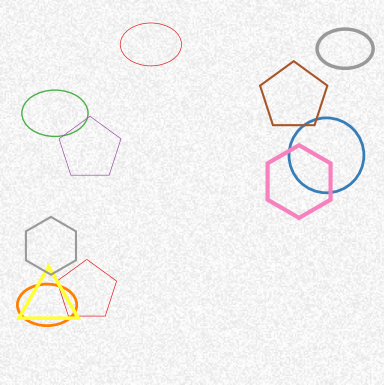[{"shape": "pentagon", "thickness": 0.5, "radius": 0.41, "center": [0.226, 0.245]}, {"shape": "oval", "thickness": 0.5, "radius": 0.4, "center": [0.392, 0.885]}, {"shape": "circle", "thickness": 2, "radius": 0.49, "center": [0.848, 0.597]}, {"shape": "oval", "thickness": 1, "radius": 0.43, "center": [0.143, 0.706]}, {"shape": "pentagon", "thickness": 0.5, "radius": 0.42, "center": [0.234, 0.613]}, {"shape": "oval", "thickness": 2, "radius": 0.39, "center": [0.122, 0.208]}, {"shape": "triangle", "thickness": 2.5, "radius": 0.45, "center": [0.126, 0.218]}, {"shape": "pentagon", "thickness": 1.5, "radius": 0.46, "center": [0.763, 0.749]}, {"shape": "hexagon", "thickness": 3, "radius": 0.47, "center": [0.777, 0.528]}, {"shape": "hexagon", "thickness": 1.5, "radius": 0.38, "center": [0.132, 0.362]}, {"shape": "oval", "thickness": 2.5, "radius": 0.36, "center": [0.896, 0.873]}]